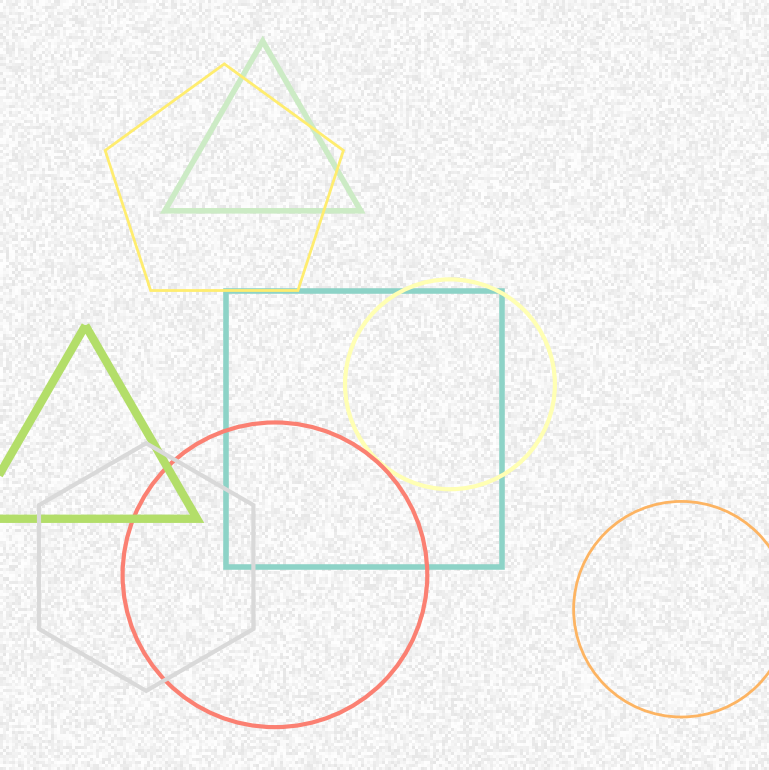[{"shape": "square", "thickness": 2, "radius": 0.9, "center": [0.473, 0.443]}, {"shape": "circle", "thickness": 1.5, "radius": 0.68, "center": [0.584, 0.501]}, {"shape": "circle", "thickness": 1.5, "radius": 0.99, "center": [0.357, 0.254]}, {"shape": "circle", "thickness": 1, "radius": 0.7, "center": [0.885, 0.209]}, {"shape": "triangle", "thickness": 3, "radius": 0.84, "center": [0.111, 0.41]}, {"shape": "hexagon", "thickness": 1.5, "radius": 0.8, "center": [0.19, 0.264]}, {"shape": "triangle", "thickness": 2, "radius": 0.73, "center": [0.341, 0.8]}, {"shape": "pentagon", "thickness": 1, "radius": 0.81, "center": [0.291, 0.754]}]